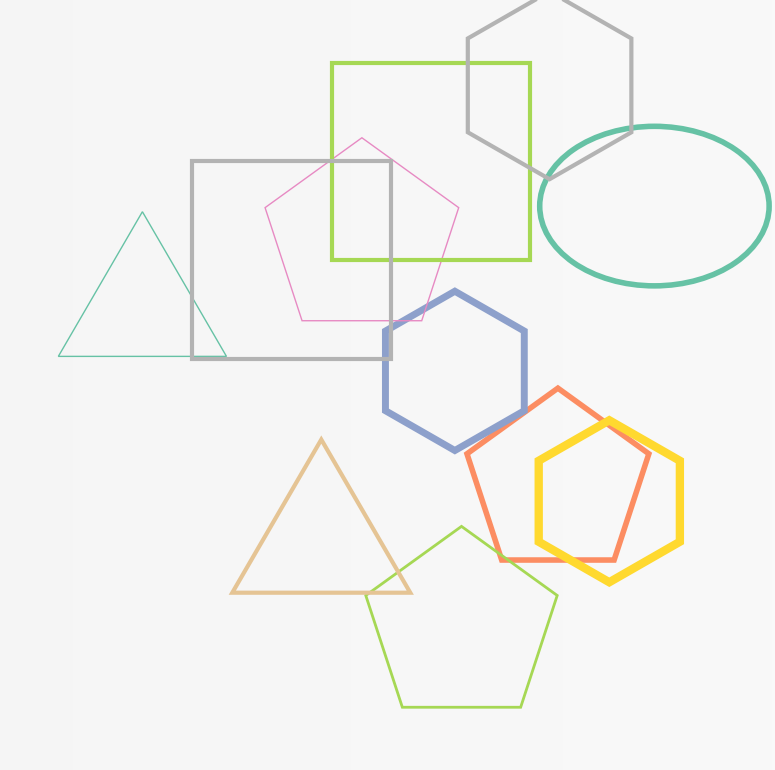[{"shape": "oval", "thickness": 2, "radius": 0.74, "center": [0.844, 0.732]}, {"shape": "triangle", "thickness": 0.5, "radius": 0.63, "center": [0.184, 0.6]}, {"shape": "pentagon", "thickness": 2, "radius": 0.62, "center": [0.72, 0.373]}, {"shape": "hexagon", "thickness": 2.5, "radius": 0.52, "center": [0.587, 0.518]}, {"shape": "pentagon", "thickness": 0.5, "radius": 0.66, "center": [0.467, 0.69]}, {"shape": "pentagon", "thickness": 1, "radius": 0.65, "center": [0.595, 0.187]}, {"shape": "square", "thickness": 1.5, "radius": 0.64, "center": [0.556, 0.791]}, {"shape": "hexagon", "thickness": 3, "radius": 0.53, "center": [0.786, 0.349]}, {"shape": "triangle", "thickness": 1.5, "radius": 0.66, "center": [0.415, 0.297]}, {"shape": "square", "thickness": 1.5, "radius": 0.64, "center": [0.376, 0.662]}, {"shape": "hexagon", "thickness": 1.5, "radius": 0.61, "center": [0.709, 0.889]}]